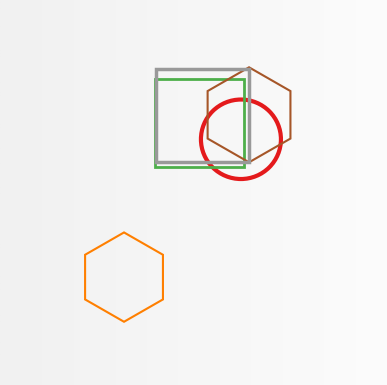[{"shape": "circle", "thickness": 3, "radius": 0.52, "center": [0.622, 0.638]}, {"shape": "square", "thickness": 2, "radius": 0.57, "center": [0.515, 0.68]}, {"shape": "hexagon", "thickness": 1.5, "radius": 0.58, "center": [0.32, 0.28]}, {"shape": "hexagon", "thickness": 1.5, "radius": 0.62, "center": [0.643, 0.702]}, {"shape": "square", "thickness": 2.5, "radius": 0.6, "center": [0.523, 0.7]}]